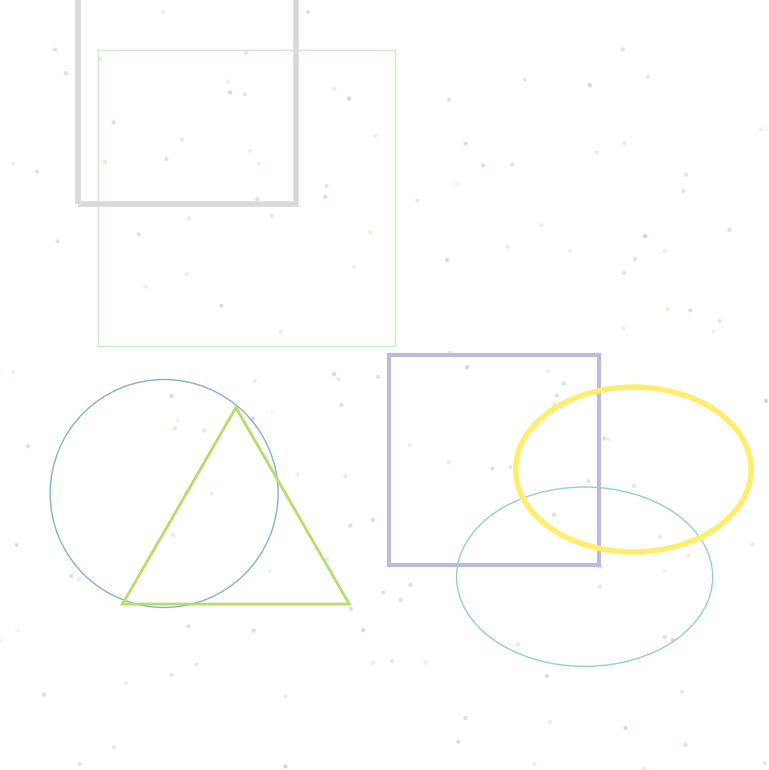[{"shape": "oval", "thickness": 0.5, "radius": 0.83, "center": [0.759, 0.251]}, {"shape": "square", "thickness": 1.5, "radius": 0.68, "center": [0.641, 0.403]}, {"shape": "circle", "thickness": 0.5, "radius": 0.74, "center": [0.213, 0.359]}, {"shape": "triangle", "thickness": 1, "radius": 0.85, "center": [0.306, 0.301]}, {"shape": "square", "thickness": 2, "radius": 0.71, "center": [0.243, 0.876]}, {"shape": "square", "thickness": 0.5, "radius": 0.96, "center": [0.32, 0.743]}, {"shape": "oval", "thickness": 2, "radius": 0.76, "center": [0.823, 0.39]}]